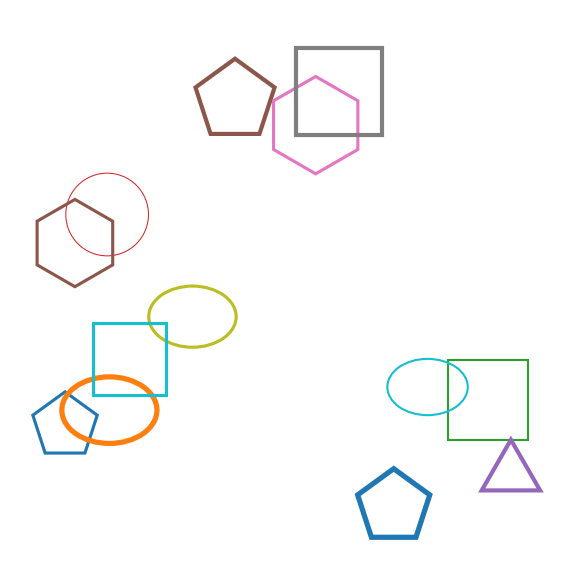[{"shape": "pentagon", "thickness": 1.5, "radius": 0.29, "center": [0.113, 0.262]}, {"shape": "pentagon", "thickness": 2.5, "radius": 0.33, "center": [0.682, 0.122]}, {"shape": "oval", "thickness": 2.5, "radius": 0.41, "center": [0.189, 0.289]}, {"shape": "square", "thickness": 1, "radius": 0.34, "center": [0.846, 0.307]}, {"shape": "circle", "thickness": 0.5, "radius": 0.36, "center": [0.186, 0.628]}, {"shape": "triangle", "thickness": 2, "radius": 0.29, "center": [0.885, 0.179]}, {"shape": "hexagon", "thickness": 1.5, "radius": 0.38, "center": [0.13, 0.578]}, {"shape": "pentagon", "thickness": 2, "radius": 0.36, "center": [0.407, 0.825]}, {"shape": "hexagon", "thickness": 1.5, "radius": 0.42, "center": [0.547, 0.782]}, {"shape": "square", "thickness": 2, "radius": 0.37, "center": [0.587, 0.84]}, {"shape": "oval", "thickness": 1.5, "radius": 0.38, "center": [0.333, 0.451]}, {"shape": "square", "thickness": 1.5, "radius": 0.31, "center": [0.224, 0.378]}, {"shape": "oval", "thickness": 1, "radius": 0.35, "center": [0.74, 0.329]}]